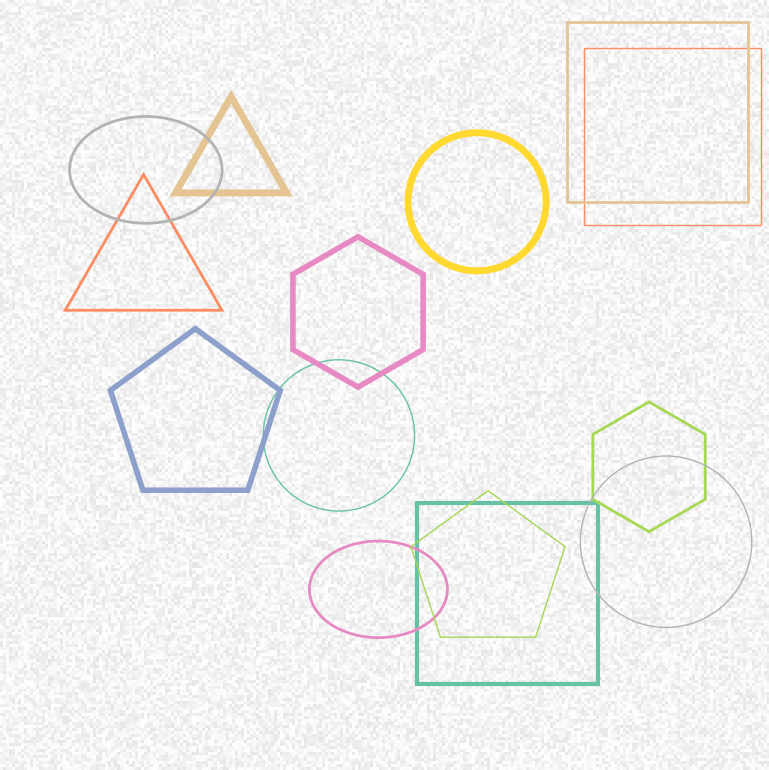[{"shape": "square", "thickness": 1.5, "radius": 0.59, "center": [0.659, 0.229]}, {"shape": "circle", "thickness": 0.5, "radius": 0.49, "center": [0.44, 0.435]}, {"shape": "square", "thickness": 0.5, "radius": 0.57, "center": [0.873, 0.823]}, {"shape": "triangle", "thickness": 1, "radius": 0.59, "center": [0.186, 0.656]}, {"shape": "pentagon", "thickness": 2, "radius": 0.58, "center": [0.254, 0.457]}, {"shape": "oval", "thickness": 1, "radius": 0.45, "center": [0.491, 0.235]}, {"shape": "hexagon", "thickness": 2, "radius": 0.49, "center": [0.465, 0.595]}, {"shape": "pentagon", "thickness": 0.5, "radius": 0.53, "center": [0.634, 0.258]}, {"shape": "hexagon", "thickness": 1, "radius": 0.42, "center": [0.843, 0.394]}, {"shape": "circle", "thickness": 2.5, "radius": 0.45, "center": [0.62, 0.738]}, {"shape": "triangle", "thickness": 2.5, "radius": 0.42, "center": [0.3, 0.791]}, {"shape": "square", "thickness": 1, "radius": 0.59, "center": [0.854, 0.855]}, {"shape": "circle", "thickness": 0.5, "radius": 0.56, "center": [0.865, 0.296]}, {"shape": "oval", "thickness": 1, "radius": 0.5, "center": [0.189, 0.779]}]